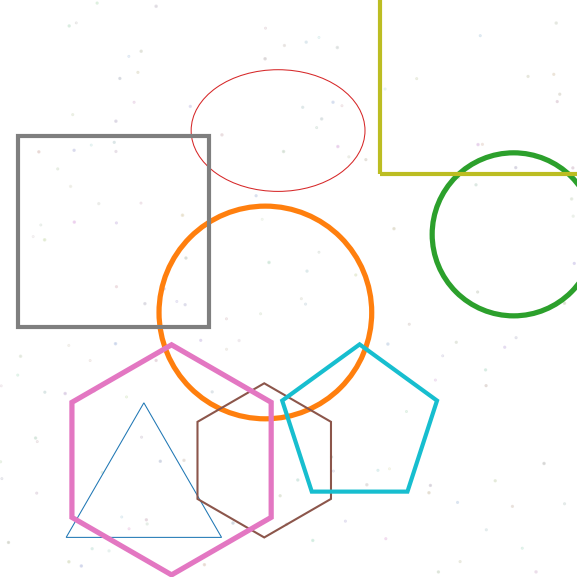[{"shape": "triangle", "thickness": 0.5, "radius": 0.78, "center": [0.249, 0.146]}, {"shape": "circle", "thickness": 2.5, "radius": 0.92, "center": [0.46, 0.458]}, {"shape": "circle", "thickness": 2.5, "radius": 0.71, "center": [0.89, 0.593]}, {"shape": "oval", "thickness": 0.5, "radius": 0.75, "center": [0.482, 0.773]}, {"shape": "hexagon", "thickness": 1, "radius": 0.67, "center": [0.458, 0.202]}, {"shape": "hexagon", "thickness": 2.5, "radius": 1.0, "center": [0.297, 0.203]}, {"shape": "square", "thickness": 2, "radius": 0.83, "center": [0.197, 0.599]}, {"shape": "square", "thickness": 2, "radius": 0.94, "center": [0.847, 0.887]}, {"shape": "pentagon", "thickness": 2, "radius": 0.7, "center": [0.623, 0.262]}]